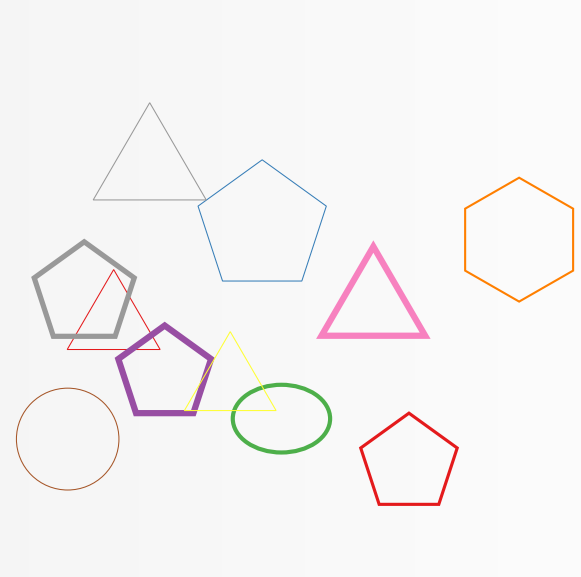[{"shape": "pentagon", "thickness": 1.5, "radius": 0.44, "center": [0.704, 0.196]}, {"shape": "triangle", "thickness": 0.5, "radius": 0.46, "center": [0.196, 0.44]}, {"shape": "pentagon", "thickness": 0.5, "radius": 0.58, "center": [0.451, 0.606]}, {"shape": "oval", "thickness": 2, "radius": 0.42, "center": [0.484, 0.274]}, {"shape": "pentagon", "thickness": 3, "radius": 0.42, "center": [0.283, 0.352]}, {"shape": "hexagon", "thickness": 1, "radius": 0.54, "center": [0.893, 0.584]}, {"shape": "triangle", "thickness": 0.5, "radius": 0.46, "center": [0.396, 0.334]}, {"shape": "circle", "thickness": 0.5, "radius": 0.44, "center": [0.116, 0.239]}, {"shape": "triangle", "thickness": 3, "radius": 0.51, "center": [0.642, 0.469]}, {"shape": "triangle", "thickness": 0.5, "radius": 0.56, "center": [0.258, 0.709]}, {"shape": "pentagon", "thickness": 2.5, "radius": 0.45, "center": [0.145, 0.49]}]